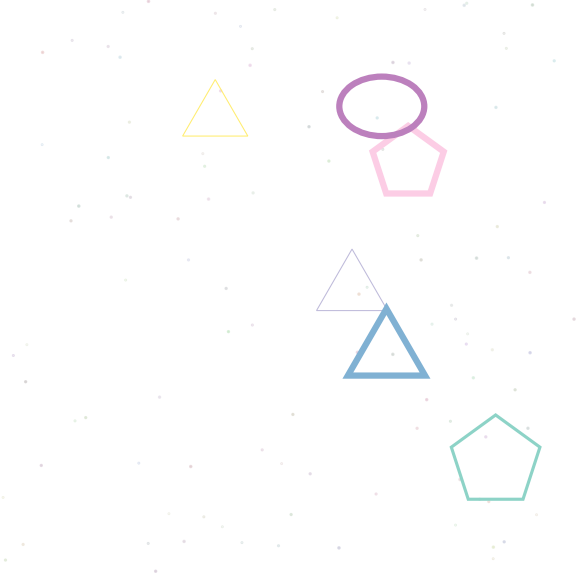[{"shape": "pentagon", "thickness": 1.5, "radius": 0.4, "center": [0.858, 0.2]}, {"shape": "triangle", "thickness": 0.5, "radius": 0.36, "center": [0.61, 0.497]}, {"shape": "triangle", "thickness": 3, "radius": 0.39, "center": [0.669, 0.387]}, {"shape": "pentagon", "thickness": 3, "radius": 0.32, "center": [0.707, 0.716]}, {"shape": "oval", "thickness": 3, "radius": 0.37, "center": [0.661, 0.815]}, {"shape": "triangle", "thickness": 0.5, "radius": 0.33, "center": [0.373, 0.796]}]